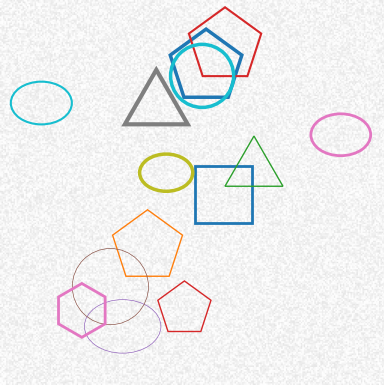[{"shape": "pentagon", "thickness": 2.5, "radius": 0.49, "center": [0.535, 0.827]}, {"shape": "square", "thickness": 2, "radius": 0.37, "center": [0.581, 0.494]}, {"shape": "pentagon", "thickness": 1, "radius": 0.48, "center": [0.383, 0.36]}, {"shape": "triangle", "thickness": 1, "radius": 0.43, "center": [0.66, 0.56]}, {"shape": "pentagon", "thickness": 1, "radius": 0.36, "center": [0.479, 0.198]}, {"shape": "pentagon", "thickness": 1.5, "radius": 0.49, "center": [0.585, 0.882]}, {"shape": "oval", "thickness": 0.5, "radius": 0.5, "center": [0.319, 0.152]}, {"shape": "circle", "thickness": 0.5, "radius": 0.49, "center": [0.287, 0.256]}, {"shape": "hexagon", "thickness": 2, "radius": 0.35, "center": [0.213, 0.194]}, {"shape": "oval", "thickness": 2, "radius": 0.39, "center": [0.885, 0.65]}, {"shape": "triangle", "thickness": 3, "radius": 0.47, "center": [0.406, 0.724]}, {"shape": "oval", "thickness": 2.5, "radius": 0.35, "center": [0.432, 0.551]}, {"shape": "circle", "thickness": 2.5, "radius": 0.41, "center": [0.525, 0.803]}, {"shape": "oval", "thickness": 1.5, "radius": 0.4, "center": [0.107, 0.732]}]